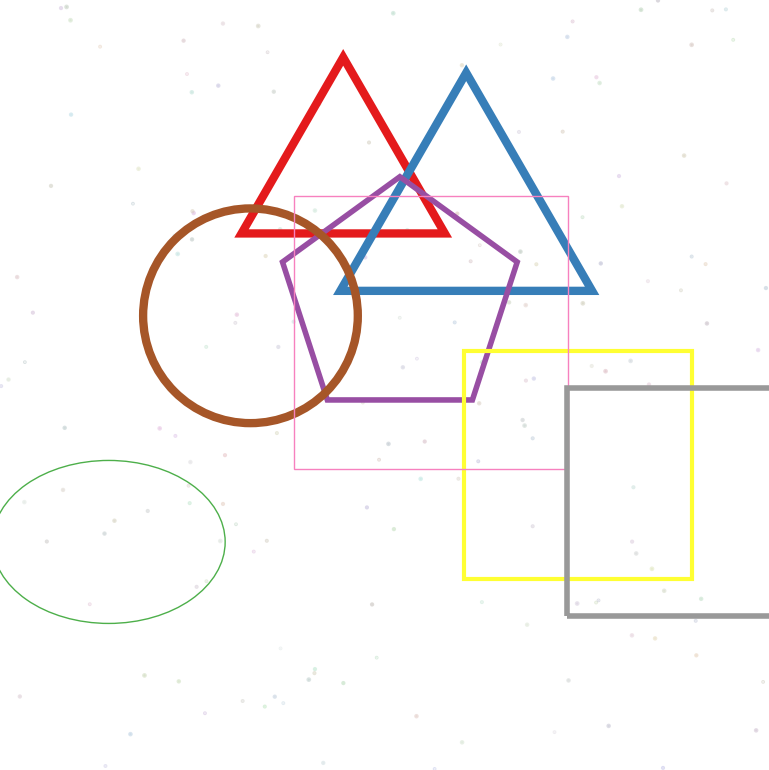[{"shape": "triangle", "thickness": 3, "radius": 0.76, "center": [0.446, 0.773]}, {"shape": "triangle", "thickness": 3, "radius": 0.94, "center": [0.605, 0.717]}, {"shape": "oval", "thickness": 0.5, "radius": 0.76, "center": [0.141, 0.296]}, {"shape": "pentagon", "thickness": 2, "radius": 0.8, "center": [0.519, 0.61]}, {"shape": "square", "thickness": 1.5, "radius": 0.74, "center": [0.751, 0.396]}, {"shape": "circle", "thickness": 3, "radius": 0.7, "center": [0.325, 0.59]}, {"shape": "square", "thickness": 0.5, "radius": 0.89, "center": [0.56, 0.568]}, {"shape": "square", "thickness": 2, "radius": 0.74, "center": [0.884, 0.348]}]